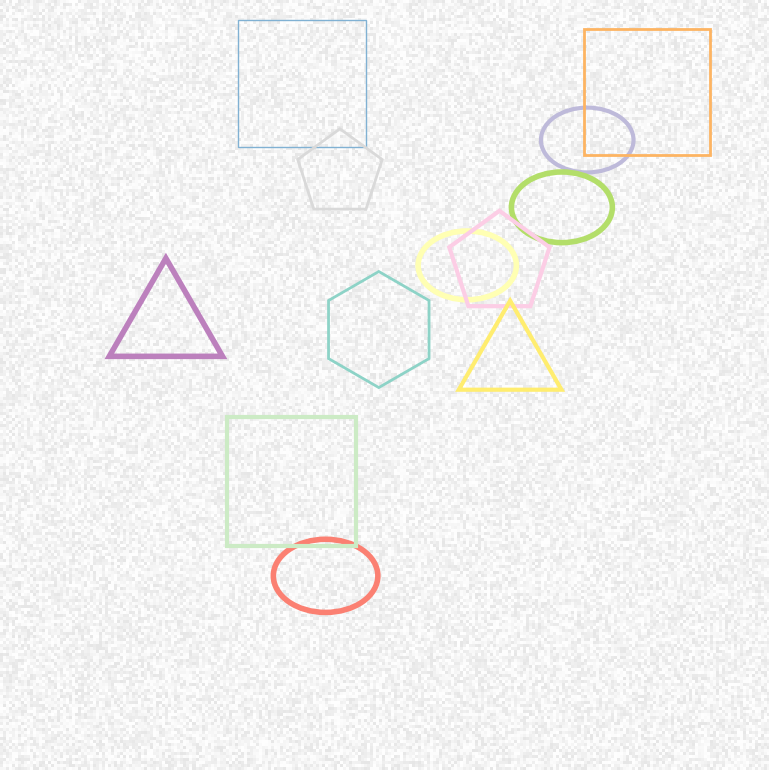[{"shape": "hexagon", "thickness": 1, "radius": 0.38, "center": [0.492, 0.572]}, {"shape": "oval", "thickness": 2, "radius": 0.32, "center": [0.607, 0.655]}, {"shape": "oval", "thickness": 1.5, "radius": 0.3, "center": [0.763, 0.818]}, {"shape": "oval", "thickness": 2, "radius": 0.34, "center": [0.423, 0.252]}, {"shape": "square", "thickness": 0.5, "radius": 0.41, "center": [0.392, 0.891]}, {"shape": "square", "thickness": 1, "radius": 0.41, "center": [0.84, 0.881]}, {"shape": "oval", "thickness": 2, "radius": 0.33, "center": [0.73, 0.731]}, {"shape": "pentagon", "thickness": 1.5, "radius": 0.34, "center": [0.649, 0.658]}, {"shape": "pentagon", "thickness": 1, "radius": 0.29, "center": [0.441, 0.775]}, {"shape": "triangle", "thickness": 2, "radius": 0.42, "center": [0.215, 0.58]}, {"shape": "square", "thickness": 1.5, "radius": 0.42, "center": [0.378, 0.375]}, {"shape": "triangle", "thickness": 1.5, "radius": 0.39, "center": [0.663, 0.532]}]